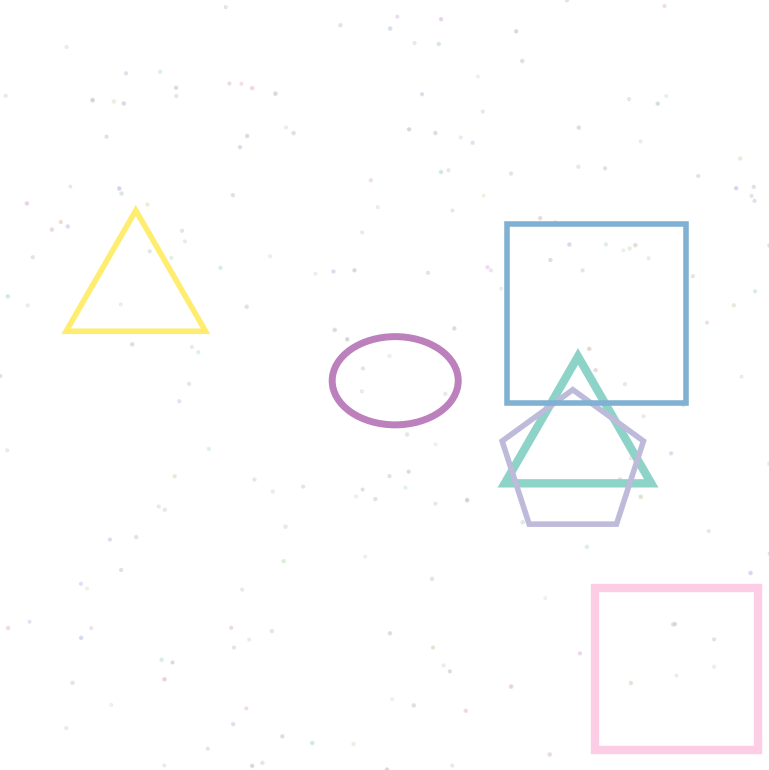[{"shape": "triangle", "thickness": 3, "radius": 0.55, "center": [0.751, 0.427]}, {"shape": "pentagon", "thickness": 2, "radius": 0.48, "center": [0.744, 0.397]}, {"shape": "square", "thickness": 2, "radius": 0.58, "center": [0.774, 0.593]}, {"shape": "square", "thickness": 3, "radius": 0.53, "center": [0.879, 0.131]}, {"shape": "oval", "thickness": 2.5, "radius": 0.41, "center": [0.513, 0.506]}, {"shape": "triangle", "thickness": 2, "radius": 0.52, "center": [0.176, 0.622]}]